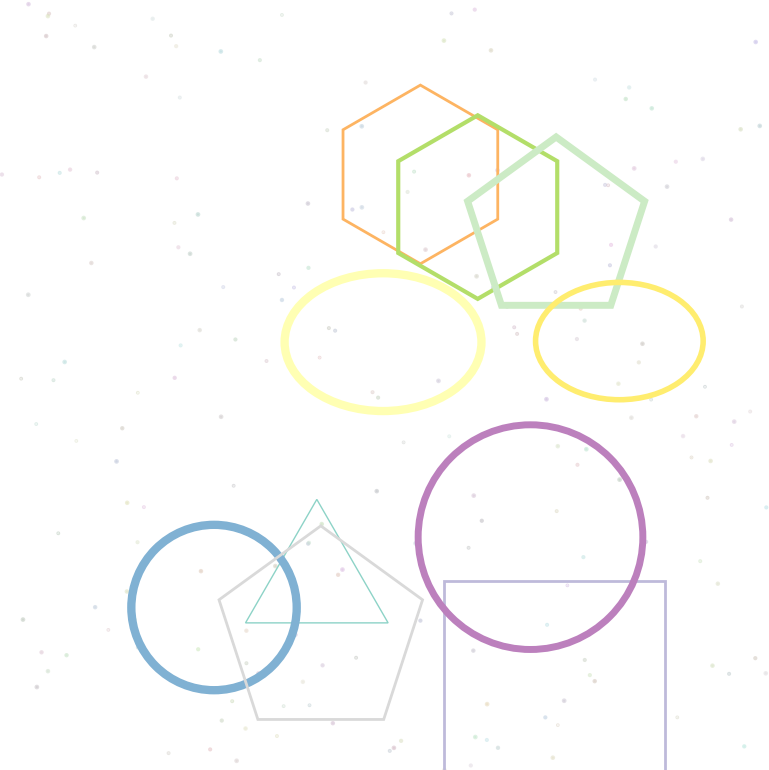[{"shape": "triangle", "thickness": 0.5, "radius": 0.53, "center": [0.411, 0.245]}, {"shape": "oval", "thickness": 3, "radius": 0.64, "center": [0.497, 0.556]}, {"shape": "square", "thickness": 1, "radius": 0.72, "center": [0.72, 0.102]}, {"shape": "circle", "thickness": 3, "radius": 0.54, "center": [0.278, 0.211]}, {"shape": "hexagon", "thickness": 1, "radius": 0.58, "center": [0.546, 0.773]}, {"shape": "hexagon", "thickness": 1.5, "radius": 0.6, "center": [0.62, 0.731]}, {"shape": "pentagon", "thickness": 1, "radius": 0.69, "center": [0.417, 0.178]}, {"shape": "circle", "thickness": 2.5, "radius": 0.73, "center": [0.689, 0.302]}, {"shape": "pentagon", "thickness": 2.5, "radius": 0.6, "center": [0.722, 0.701]}, {"shape": "oval", "thickness": 2, "radius": 0.54, "center": [0.804, 0.557]}]